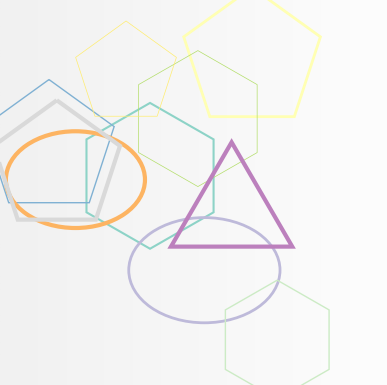[{"shape": "hexagon", "thickness": 1.5, "radius": 0.95, "center": [0.387, 0.543]}, {"shape": "pentagon", "thickness": 2, "radius": 0.93, "center": [0.651, 0.847]}, {"shape": "oval", "thickness": 2, "radius": 0.98, "center": [0.527, 0.298]}, {"shape": "pentagon", "thickness": 1, "radius": 0.88, "center": [0.126, 0.617]}, {"shape": "oval", "thickness": 3, "radius": 0.9, "center": [0.195, 0.533]}, {"shape": "hexagon", "thickness": 0.5, "radius": 0.88, "center": [0.511, 0.692]}, {"shape": "pentagon", "thickness": 3, "radius": 0.86, "center": [0.147, 0.568]}, {"shape": "triangle", "thickness": 3, "radius": 0.9, "center": [0.598, 0.45]}, {"shape": "hexagon", "thickness": 1, "radius": 0.77, "center": [0.715, 0.118]}, {"shape": "pentagon", "thickness": 0.5, "radius": 0.68, "center": [0.325, 0.809]}]